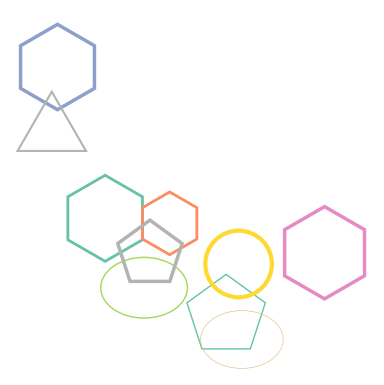[{"shape": "hexagon", "thickness": 2, "radius": 0.56, "center": [0.273, 0.433]}, {"shape": "pentagon", "thickness": 1, "radius": 0.54, "center": [0.587, 0.18]}, {"shape": "hexagon", "thickness": 2, "radius": 0.41, "center": [0.441, 0.42]}, {"shape": "hexagon", "thickness": 2.5, "radius": 0.55, "center": [0.149, 0.826]}, {"shape": "hexagon", "thickness": 2.5, "radius": 0.6, "center": [0.843, 0.344]}, {"shape": "oval", "thickness": 1, "radius": 0.56, "center": [0.374, 0.253]}, {"shape": "circle", "thickness": 3, "radius": 0.43, "center": [0.62, 0.314]}, {"shape": "oval", "thickness": 0.5, "radius": 0.54, "center": [0.628, 0.118]}, {"shape": "pentagon", "thickness": 2.5, "radius": 0.44, "center": [0.389, 0.34]}, {"shape": "triangle", "thickness": 1.5, "radius": 0.51, "center": [0.135, 0.659]}]